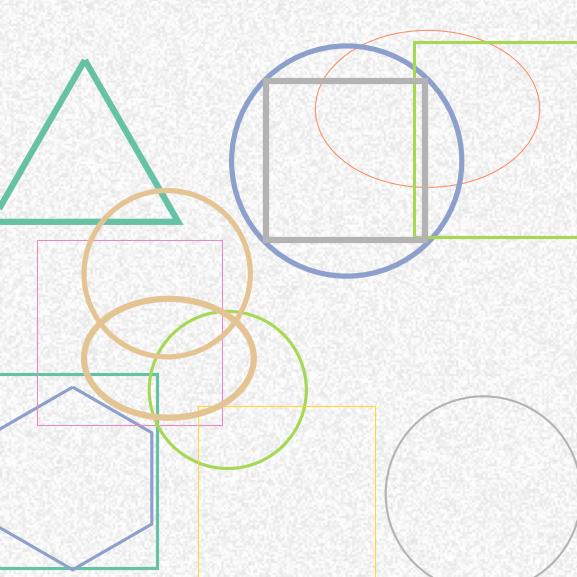[{"shape": "square", "thickness": 1.5, "radius": 0.84, "center": [0.104, 0.184]}, {"shape": "triangle", "thickness": 3, "radius": 0.93, "center": [0.147, 0.708]}, {"shape": "oval", "thickness": 0.5, "radius": 0.97, "center": [0.74, 0.811]}, {"shape": "hexagon", "thickness": 1.5, "radius": 0.79, "center": [0.126, 0.171]}, {"shape": "circle", "thickness": 2.5, "radius": 1.0, "center": [0.6, 0.72]}, {"shape": "square", "thickness": 0.5, "radius": 0.8, "center": [0.225, 0.424]}, {"shape": "circle", "thickness": 1.5, "radius": 0.68, "center": [0.394, 0.324]}, {"shape": "square", "thickness": 1.5, "radius": 0.84, "center": [0.885, 0.758]}, {"shape": "square", "thickness": 0.5, "radius": 0.77, "center": [0.496, 0.143]}, {"shape": "oval", "thickness": 3, "radius": 0.74, "center": [0.292, 0.379]}, {"shape": "circle", "thickness": 2.5, "radius": 0.72, "center": [0.289, 0.525]}, {"shape": "square", "thickness": 3, "radius": 0.69, "center": [0.598, 0.721]}, {"shape": "circle", "thickness": 1, "radius": 0.85, "center": [0.837, 0.144]}]